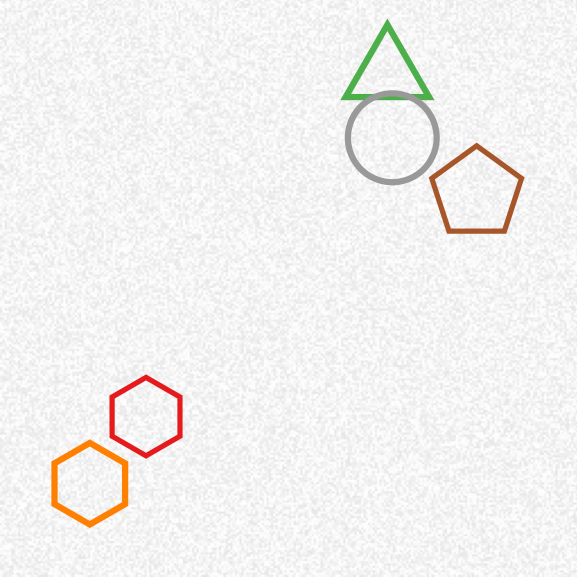[{"shape": "hexagon", "thickness": 2.5, "radius": 0.34, "center": [0.253, 0.278]}, {"shape": "triangle", "thickness": 3, "radius": 0.42, "center": [0.671, 0.873]}, {"shape": "hexagon", "thickness": 3, "radius": 0.35, "center": [0.155, 0.162]}, {"shape": "pentagon", "thickness": 2.5, "radius": 0.41, "center": [0.825, 0.665]}, {"shape": "circle", "thickness": 3, "radius": 0.38, "center": [0.679, 0.761]}]